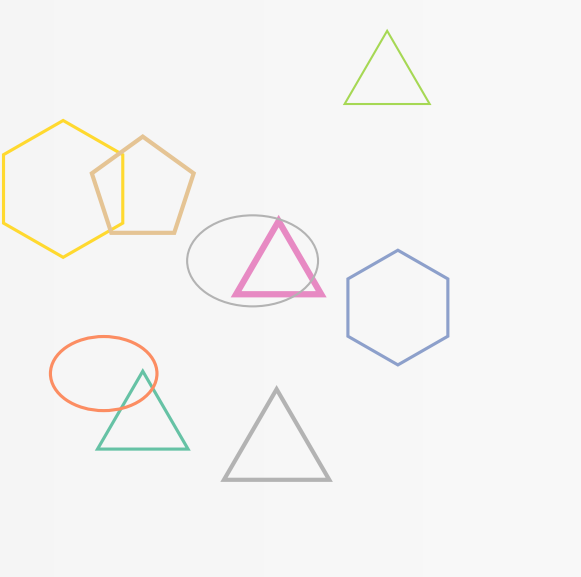[{"shape": "triangle", "thickness": 1.5, "radius": 0.45, "center": [0.246, 0.266]}, {"shape": "oval", "thickness": 1.5, "radius": 0.46, "center": [0.178, 0.352]}, {"shape": "hexagon", "thickness": 1.5, "radius": 0.5, "center": [0.685, 0.467]}, {"shape": "triangle", "thickness": 3, "radius": 0.42, "center": [0.479, 0.532]}, {"shape": "triangle", "thickness": 1, "radius": 0.42, "center": [0.666, 0.861]}, {"shape": "hexagon", "thickness": 1.5, "radius": 0.59, "center": [0.109, 0.672]}, {"shape": "pentagon", "thickness": 2, "radius": 0.46, "center": [0.246, 0.67]}, {"shape": "triangle", "thickness": 2, "radius": 0.52, "center": [0.476, 0.221]}, {"shape": "oval", "thickness": 1, "radius": 0.56, "center": [0.435, 0.547]}]